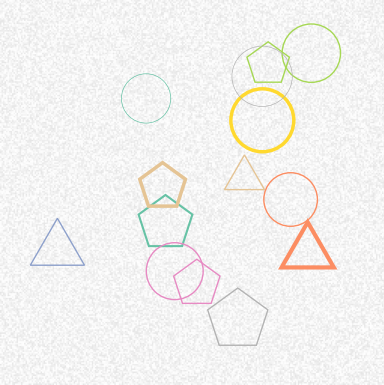[{"shape": "circle", "thickness": 0.5, "radius": 0.32, "center": [0.379, 0.744]}, {"shape": "pentagon", "thickness": 1.5, "radius": 0.37, "center": [0.43, 0.42]}, {"shape": "circle", "thickness": 1, "radius": 0.35, "center": [0.755, 0.482]}, {"shape": "triangle", "thickness": 3, "radius": 0.39, "center": [0.799, 0.345]}, {"shape": "triangle", "thickness": 1, "radius": 0.41, "center": [0.149, 0.352]}, {"shape": "pentagon", "thickness": 1, "radius": 0.32, "center": [0.511, 0.263]}, {"shape": "circle", "thickness": 1, "radius": 0.37, "center": [0.454, 0.296]}, {"shape": "pentagon", "thickness": 1, "radius": 0.29, "center": [0.697, 0.833]}, {"shape": "circle", "thickness": 1, "radius": 0.38, "center": [0.809, 0.862]}, {"shape": "circle", "thickness": 2.5, "radius": 0.41, "center": [0.681, 0.688]}, {"shape": "triangle", "thickness": 1, "radius": 0.3, "center": [0.635, 0.538]}, {"shape": "pentagon", "thickness": 2.5, "radius": 0.31, "center": [0.422, 0.515]}, {"shape": "circle", "thickness": 0.5, "radius": 0.39, "center": [0.681, 0.802]}, {"shape": "pentagon", "thickness": 1, "radius": 0.41, "center": [0.618, 0.17]}]